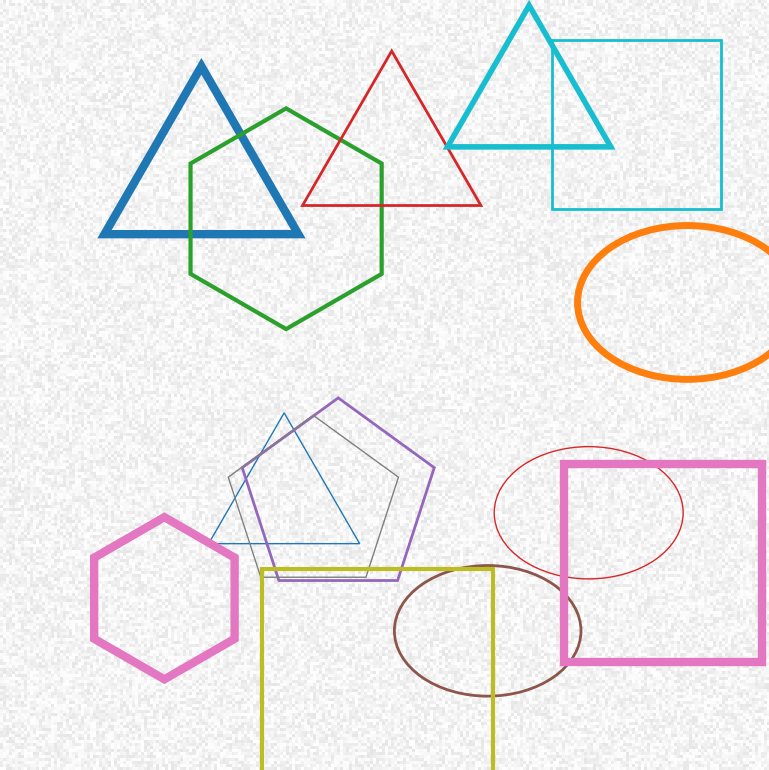[{"shape": "triangle", "thickness": 3, "radius": 0.73, "center": [0.262, 0.769]}, {"shape": "triangle", "thickness": 0.5, "radius": 0.57, "center": [0.369, 0.351]}, {"shape": "oval", "thickness": 2.5, "radius": 0.71, "center": [0.893, 0.607]}, {"shape": "hexagon", "thickness": 1.5, "radius": 0.72, "center": [0.372, 0.716]}, {"shape": "oval", "thickness": 0.5, "radius": 0.61, "center": [0.765, 0.334]}, {"shape": "triangle", "thickness": 1, "radius": 0.67, "center": [0.509, 0.8]}, {"shape": "pentagon", "thickness": 1, "radius": 0.66, "center": [0.439, 0.352]}, {"shape": "oval", "thickness": 1, "radius": 0.61, "center": [0.633, 0.181]}, {"shape": "square", "thickness": 3, "radius": 0.64, "center": [0.861, 0.269]}, {"shape": "hexagon", "thickness": 3, "radius": 0.53, "center": [0.213, 0.223]}, {"shape": "pentagon", "thickness": 0.5, "radius": 0.58, "center": [0.407, 0.344]}, {"shape": "square", "thickness": 1.5, "radius": 0.75, "center": [0.49, 0.111]}, {"shape": "square", "thickness": 1, "radius": 0.55, "center": [0.826, 0.838]}, {"shape": "triangle", "thickness": 2, "radius": 0.61, "center": [0.687, 0.87]}]